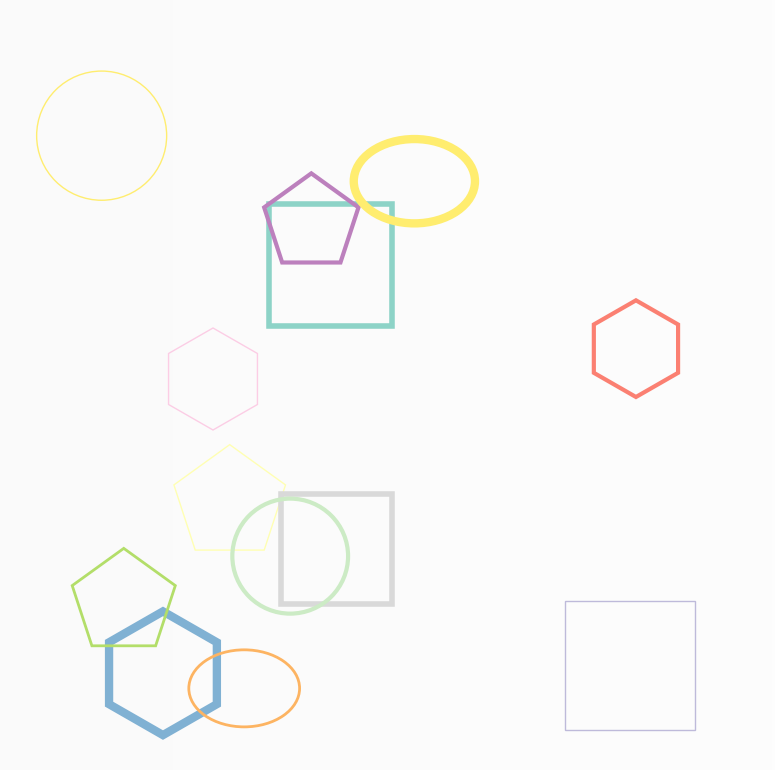[{"shape": "square", "thickness": 2, "radius": 0.4, "center": [0.427, 0.656]}, {"shape": "pentagon", "thickness": 0.5, "radius": 0.38, "center": [0.296, 0.347]}, {"shape": "square", "thickness": 0.5, "radius": 0.42, "center": [0.813, 0.136]}, {"shape": "hexagon", "thickness": 1.5, "radius": 0.31, "center": [0.821, 0.547]}, {"shape": "hexagon", "thickness": 3, "radius": 0.4, "center": [0.21, 0.126]}, {"shape": "oval", "thickness": 1, "radius": 0.36, "center": [0.315, 0.106]}, {"shape": "pentagon", "thickness": 1, "radius": 0.35, "center": [0.16, 0.218]}, {"shape": "hexagon", "thickness": 0.5, "radius": 0.33, "center": [0.275, 0.508]}, {"shape": "square", "thickness": 2, "radius": 0.36, "center": [0.434, 0.287]}, {"shape": "pentagon", "thickness": 1.5, "radius": 0.32, "center": [0.402, 0.711]}, {"shape": "circle", "thickness": 1.5, "radius": 0.37, "center": [0.374, 0.278]}, {"shape": "oval", "thickness": 3, "radius": 0.39, "center": [0.535, 0.765]}, {"shape": "circle", "thickness": 0.5, "radius": 0.42, "center": [0.131, 0.824]}]